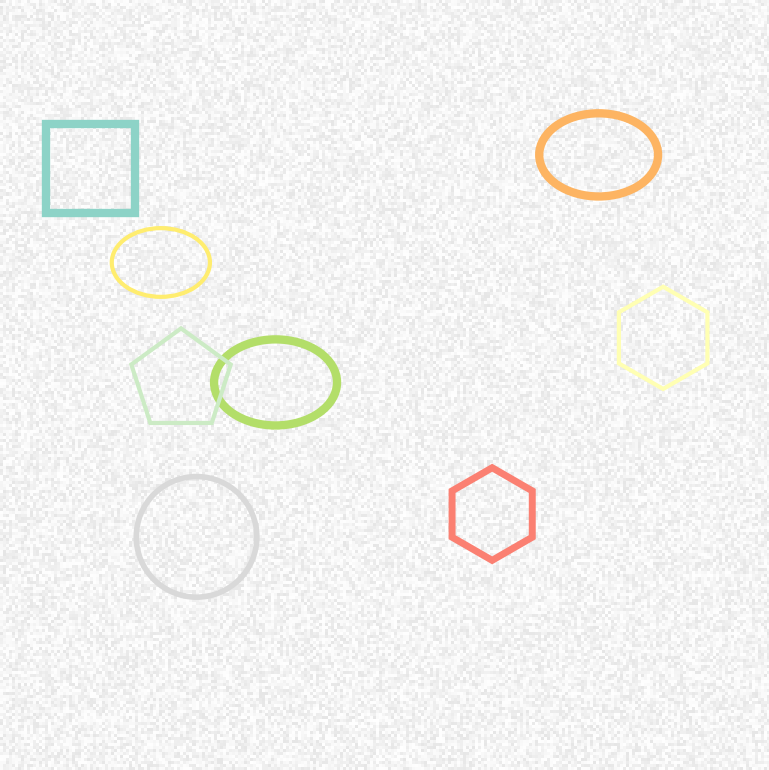[{"shape": "square", "thickness": 3, "radius": 0.29, "center": [0.118, 0.781]}, {"shape": "hexagon", "thickness": 1.5, "radius": 0.33, "center": [0.861, 0.561]}, {"shape": "hexagon", "thickness": 2.5, "radius": 0.3, "center": [0.639, 0.332]}, {"shape": "oval", "thickness": 3, "radius": 0.39, "center": [0.777, 0.799]}, {"shape": "oval", "thickness": 3, "radius": 0.4, "center": [0.358, 0.503]}, {"shape": "circle", "thickness": 2, "radius": 0.39, "center": [0.255, 0.303]}, {"shape": "pentagon", "thickness": 1.5, "radius": 0.34, "center": [0.235, 0.506]}, {"shape": "oval", "thickness": 1.5, "radius": 0.32, "center": [0.209, 0.659]}]